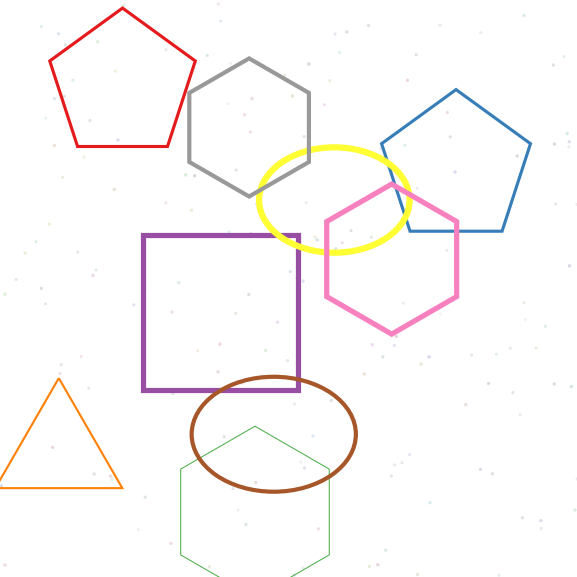[{"shape": "pentagon", "thickness": 1.5, "radius": 0.66, "center": [0.212, 0.853]}, {"shape": "pentagon", "thickness": 1.5, "radius": 0.68, "center": [0.79, 0.708]}, {"shape": "hexagon", "thickness": 0.5, "radius": 0.74, "center": [0.442, 0.113]}, {"shape": "square", "thickness": 2.5, "radius": 0.67, "center": [0.382, 0.458]}, {"shape": "triangle", "thickness": 1, "radius": 0.63, "center": [0.102, 0.217]}, {"shape": "oval", "thickness": 3, "radius": 0.65, "center": [0.579, 0.653]}, {"shape": "oval", "thickness": 2, "radius": 0.71, "center": [0.474, 0.247]}, {"shape": "hexagon", "thickness": 2.5, "radius": 0.65, "center": [0.678, 0.55]}, {"shape": "hexagon", "thickness": 2, "radius": 0.6, "center": [0.431, 0.778]}]